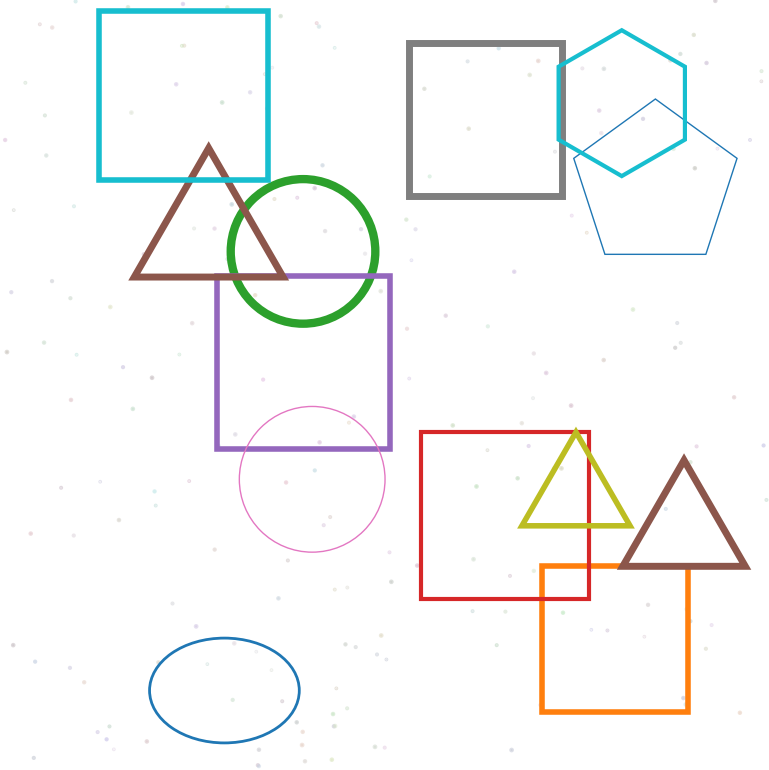[{"shape": "pentagon", "thickness": 0.5, "radius": 0.56, "center": [0.851, 0.76]}, {"shape": "oval", "thickness": 1, "radius": 0.49, "center": [0.291, 0.103]}, {"shape": "square", "thickness": 2, "radius": 0.48, "center": [0.799, 0.17]}, {"shape": "circle", "thickness": 3, "radius": 0.47, "center": [0.394, 0.674]}, {"shape": "square", "thickness": 1.5, "radius": 0.54, "center": [0.656, 0.33]}, {"shape": "square", "thickness": 2, "radius": 0.56, "center": [0.394, 0.529]}, {"shape": "triangle", "thickness": 2.5, "radius": 0.46, "center": [0.888, 0.31]}, {"shape": "triangle", "thickness": 2.5, "radius": 0.56, "center": [0.271, 0.696]}, {"shape": "circle", "thickness": 0.5, "radius": 0.47, "center": [0.405, 0.378]}, {"shape": "square", "thickness": 2.5, "radius": 0.5, "center": [0.63, 0.845]}, {"shape": "triangle", "thickness": 2, "radius": 0.41, "center": [0.748, 0.358]}, {"shape": "square", "thickness": 2, "radius": 0.55, "center": [0.238, 0.876]}, {"shape": "hexagon", "thickness": 1.5, "radius": 0.47, "center": [0.807, 0.866]}]